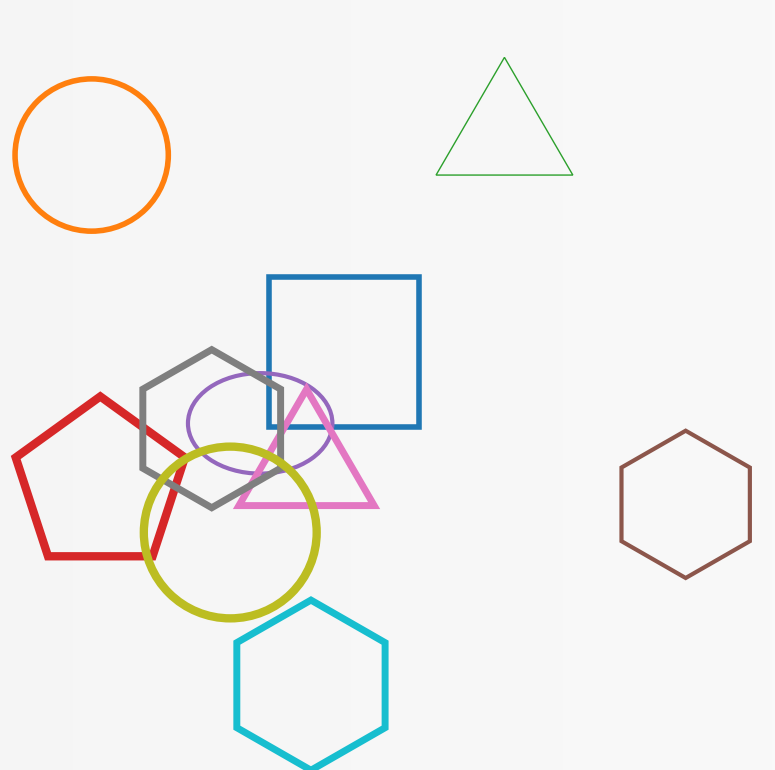[{"shape": "square", "thickness": 2, "radius": 0.49, "center": [0.444, 0.543]}, {"shape": "circle", "thickness": 2, "radius": 0.49, "center": [0.118, 0.799]}, {"shape": "triangle", "thickness": 0.5, "radius": 0.51, "center": [0.651, 0.824]}, {"shape": "pentagon", "thickness": 3, "radius": 0.57, "center": [0.129, 0.37]}, {"shape": "oval", "thickness": 1.5, "radius": 0.47, "center": [0.336, 0.45]}, {"shape": "hexagon", "thickness": 1.5, "radius": 0.48, "center": [0.885, 0.345]}, {"shape": "triangle", "thickness": 2.5, "radius": 0.5, "center": [0.396, 0.394]}, {"shape": "hexagon", "thickness": 2.5, "radius": 0.51, "center": [0.273, 0.443]}, {"shape": "circle", "thickness": 3, "radius": 0.56, "center": [0.297, 0.308]}, {"shape": "hexagon", "thickness": 2.5, "radius": 0.55, "center": [0.401, 0.11]}]